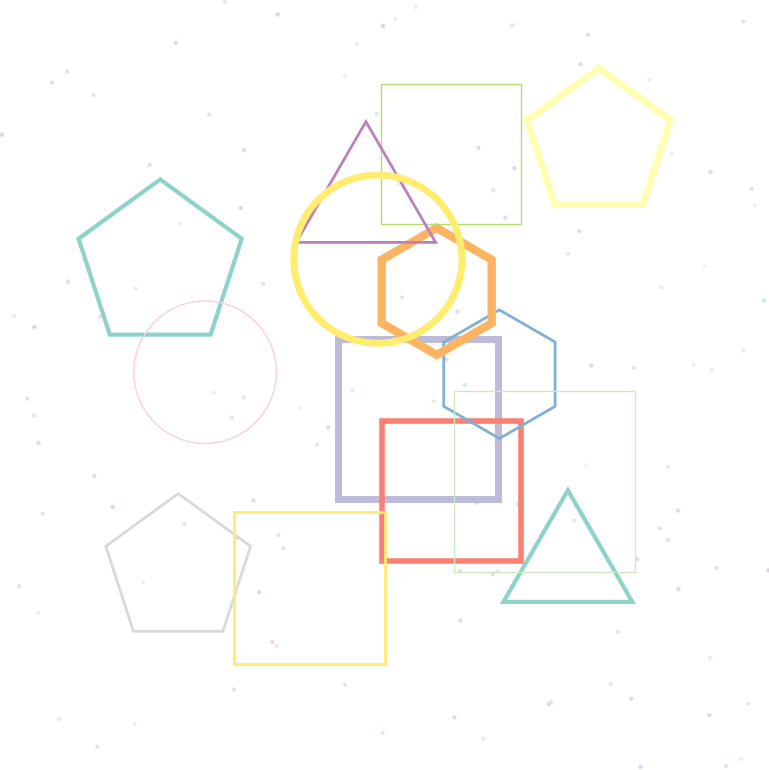[{"shape": "triangle", "thickness": 1.5, "radius": 0.48, "center": [0.738, 0.267]}, {"shape": "pentagon", "thickness": 1.5, "radius": 0.56, "center": [0.208, 0.656]}, {"shape": "pentagon", "thickness": 2.5, "radius": 0.49, "center": [0.778, 0.814]}, {"shape": "square", "thickness": 2.5, "radius": 0.52, "center": [0.543, 0.455]}, {"shape": "square", "thickness": 2, "radius": 0.45, "center": [0.587, 0.362]}, {"shape": "hexagon", "thickness": 1, "radius": 0.42, "center": [0.649, 0.514]}, {"shape": "hexagon", "thickness": 3, "radius": 0.41, "center": [0.567, 0.622]}, {"shape": "square", "thickness": 0.5, "radius": 0.45, "center": [0.586, 0.8]}, {"shape": "circle", "thickness": 0.5, "radius": 0.46, "center": [0.266, 0.517]}, {"shape": "pentagon", "thickness": 1, "radius": 0.49, "center": [0.231, 0.26]}, {"shape": "triangle", "thickness": 1, "radius": 0.52, "center": [0.475, 0.738]}, {"shape": "square", "thickness": 0.5, "radius": 0.59, "center": [0.707, 0.374]}, {"shape": "square", "thickness": 1, "radius": 0.49, "center": [0.402, 0.236]}, {"shape": "circle", "thickness": 2.5, "radius": 0.55, "center": [0.491, 0.663]}]